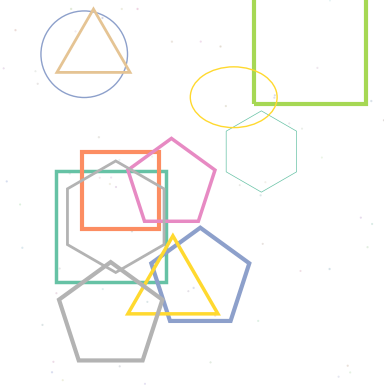[{"shape": "square", "thickness": 2.5, "radius": 0.72, "center": [0.288, 0.411]}, {"shape": "hexagon", "thickness": 0.5, "radius": 0.53, "center": [0.679, 0.606]}, {"shape": "square", "thickness": 3, "radius": 0.5, "center": [0.312, 0.506]}, {"shape": "pentagon", "thickness": 3, "radius": 0.67, "center": [0.52, 0.275]}, {"shape": "circle", "thickness": 1, "radius": 0.56, "center": [0.219, 0.859]}, {"shape": "pentagon", "thickness": 2.5, "radius": 0.59, "center": [0.445, 0.521]}, {"shape": "square", "thickness": 3, "radius": 0.73, "center": [0.806, 0.876]}, {"shape": "oval", "thickness": 1, "radius": 0.56, "center": [0.607, 0.747]}, {"shape": "triangle", "thickness": 2.5, "radius": 0.68, "center": [0.449, 0.252]}, {"shape": "triangle", "thickness": 2, "radius": 0.55, "center": [0.243, 0.867]}, {"shape": "hexagon", "thickness": 2, "radius": 0.72, "center": [0.301, 0.437]}, {"shape": "pentagon", "thickness": 3, "radius": 0.71, "center": [0.288, 0.178]}]